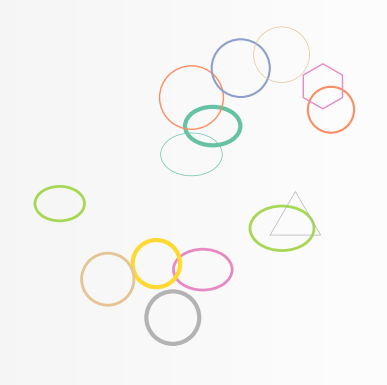[{"shape": "oval", "thickness": 0.5, "radius": 0.4, "center": [0.494, 0.599]}, {"shape": "oval", "thickness": 3, "radius": 0.36, "center": [0.549, 0.673]}, {"shape": "circle", "thickness": 1, "radius": 0.41, "center": [0.494, 0.747]}, {"shape": "circle", "thickness": 1.5, "radius": 0.3, "center": [0.854, 0.715]}, {"shape": "circle", "thickness": 1.5, "radius": 0.37, "center": [0.621, 0.823]}, {"shape": "hexagon", "thickness": 1, "radius": 0.29, "center": [0.833, 0.776]}, {"shape": "oval", "thickness": 2, "radius": 0.38, "center": [0.523, 0.3]}, {"shape": "oval", "thickness": 2, "radius": 0.32, "center": [0.154, 0.471]}, {"shape": "oval", "thickness": 2, "radius": 0.41, "center": [0.728, 0.407]}, {"shape": "circle", "thickness": 3, "radius": 0.31, "center": [0.403, 0.315]}, {"shape": "circle", "thickness": 2, "radius": 0.34, "center": [0.278, 0.275]}, {"shape": "circle", "thickness": 0.5, "radius": 0.36, "center": [0.727, 0.858]}, {"shape": "circle", "thickness": 3, "radius": 0.34, "center": [0.446, 0.175]}, {"shape": "triangle", "thickness": 0.5, "radius": 0.38, "center": [0.762, 0.427]}]